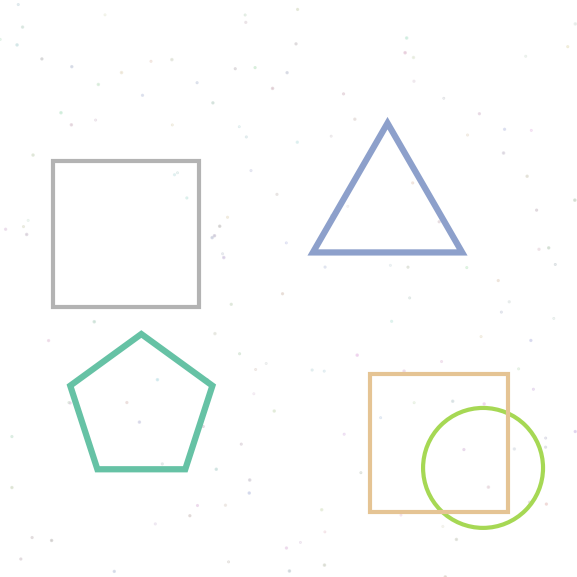[{"shape": "pentagon", "thickness": 3, "radius": 0.65, "center": [0.245, 0.291]}, {"shape": "triangle", "thickness": 3, "radius": 0.75, "center": [0.671, 0.637]}, {"shape": "circle", "thickness": 2, "radius": 0.52, "center": [0.836, 0.189]}, {"shape": "square", "thickness": 2, "radius": 0.6, "center": [0.761, 0.231]}, {"shape": "square", "thickness": 2, "radius": 0.63, "center": [0.218, 0.594]}]